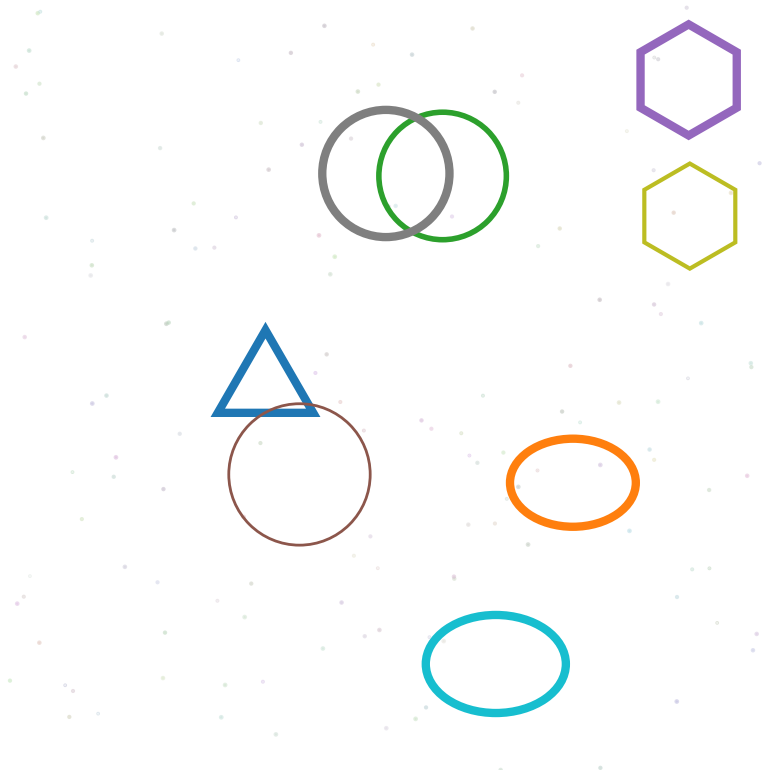[{"shape": "triangle", "thickness": 3, "radius": 0.36, "center": [0.345, 0.5]}, {"shape": "oval", "thickness": 3, "radius": 0.41, "center": [0.744, 0.373]}, {"shape": "circle", "thickness": 2, "radius": 0.41, "center": [0.575, 0.771]}, {"shape": "hexagon", "thickness": 3, "radius": 0.36, "center": [0.894, 0.896]}, {"shape": "circle", "thickness": 1, "radius": 0.46, "center": [0.389, 0.384]}, {"shape": "circle", "thickness": 3, "radius": 0.41, "center": [0.501, 0.775]}, {"shape": "hexagon", "thickness": 1.5, "radius": 0.34, "center": [0.896, 0.719]}, {"shape": "oval", "thickness": 3, "radius": 0.45, "center": [0.644, 0.138]}]